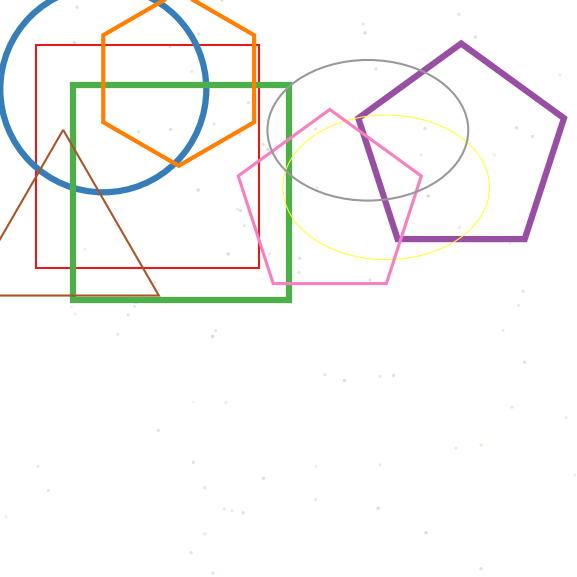[{"shape": "square", "thickness": 1, "radius": 0.97, "center": [0.256, 0.728]}, {"shape": "circle", "thickness": 3, "radius": 0.89, "center": [0.179, 0.845]}, {"shape": "square", "thickness": 3, "radius": 0.93, "center": [0.313, 0.665]}, {"shape": "pentagon", "thickness": 3, "radius": 0.94, "center": [0.799, 0.737]}, {"shape": "hexagon", "thickness": 2, "radius": 0.75, "center": [0.309, 0.863]}, {"shape": "oval", "thickness": 0.5, "radius": 0.89, "center": [0.669, 0.675]}, {"shape": "triangle", "thickness": 1, "radius": 0.96, "center": [0.109, 0.583]}, {"shape": "pentagon", "thickness": 1.5, "radius": 0.83, "center": [0.571, 0.643]}, {"shape": "oval", "thickness": 1, "radius": 0.87, "center": [0.637, 0.774]}]